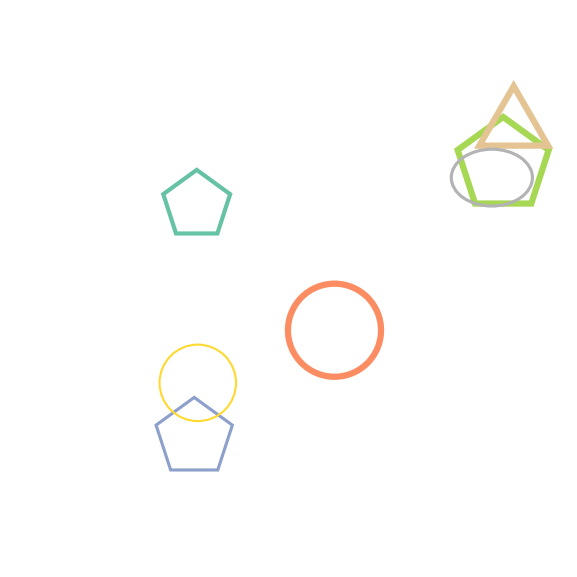[{"shape": "pentagon", "thickness": 2, "radius": 0.3, "center": [0.341, 0.644]}, {"shape": "circle", "thickness": 3, "radius": 0.4, "center": [0.579, 0.427]}, {"shape": "pentagon", "thickness": 1.5, "radius": 0.35, "center": [0.336, 0.242]}, {"shape": "pentagon", "thickness": 3, "radius": 0.41, "center": [0.871, 0.714]}, {"shape": "circle", "thickness": 1, "radius": 0.33, "center": [0.343, 0.336]}, {"shape": "triangle", "thickness": 3, "radius": 0.34, "center": [0.89, 0.781]}, {"shape": "oval", "thickness": 1.5, "radius": 0.35, "center": [0.852, 0.692]}]